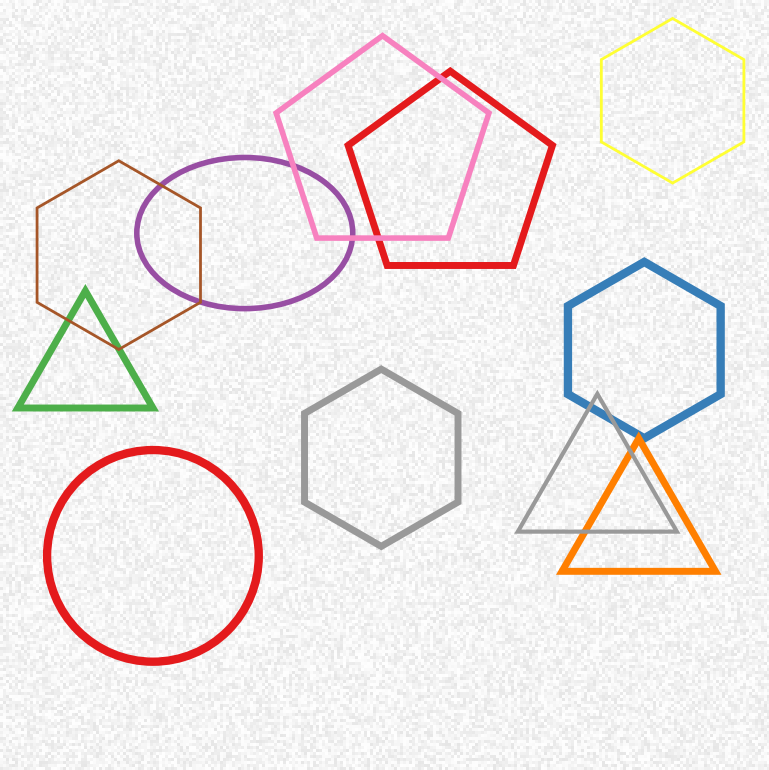[{"shape": "circle", "thickness": 3, "radius": 0.69, "center": [0.199, 0.278]}, {"shape": "pentagon", "thickness": 2.5, "radius": 0.7, "center": [0.585, 0.768]}, {"shape": "hexagon", "thickness": 3, "radius": 0.57, "center": [0.837, 0.545]}, {"shape": "triangle", "thickness": 2.5, "radius": 0.51, "center": [0.111, 0.521]}, {"shape": "oval", "thickness": 2, "radius": 0.7, "center": [0.318, 0.697]}, {"shape": "triangle", "thickness": 2.5, "radius": 0.58, "center": [0.83, 0.316]}, {"shape": "hexagon", "thickness": 1, "radius": 0.53, "center": [0.874, 0.869]}, {"shape": "hexagon", "thickness": 1, "radius": 0.61, "center": [0.154, 0.669]}, {"shape": "pentagon", "thickness": 2, "radius": 0.73, "center": [0.497, 0.808]}, {"shape": "hexagon", "thickness": 2.5, "radius": 0.58, "center": [0.495, 0.406]}, {"shape": "triangle", "thickness": 1.5, "radius": 0.6, "center": [0.776, 0.369]}]